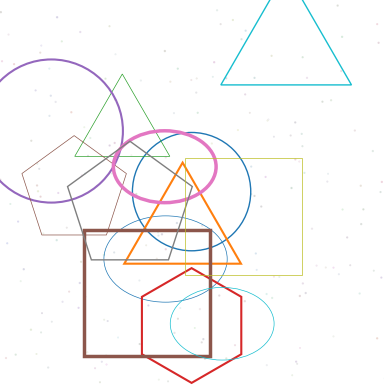[{"shape": "oval", "thickness": 0.5, "radius": 0.8, "center": [0.43, 0.327]}, {"shape": "circle", "thickness": 1, "radius": 0.77, "center": [0.498, 0.502]}, {"shape": "triangle", "thickness": 1.5, "radius": 0.88, "center": [0.474, 0.403]}, {"shape": "triangle", "thickness": 0.5, "radius": 0.71, "center": [0.318, 0.665]}, {"shape": "hexagon", "thickness": 1.5, "radius": 0.75, "center": [0.498, 0.154]}, {"shape": "circle", "thickness": 1.5, "radius": 0.93, "center": [0.133, 0.66]}, {"shape": "square", "thickness": 2.5, "radius": 0.82, "center": [0.382, 0.239]}, {"shape": "pentagon", "thickness": 0.5, "radius": 0.71, "center": [0.193, 0.505]}, {"shape": "oval", "thickness": 2.5, "radius": 0.67, "center": [0.428, 0.567]}, {"shape": "pentagon", "thickness": 1, "radius": 0.85, "center": [0.337, 0.463]}, {"shape": "square", "thickness": 0.5, "radius": 0.76, "center": [0.632, 0.437]}, {"shape": "triangle", "thickness": 1, "radius": 0.98, "center": [0.743, 0.877]}, {"shape": "oval", "thickness": 0.5, "radius": 0.67, "center": [0.577, 0.159]}]